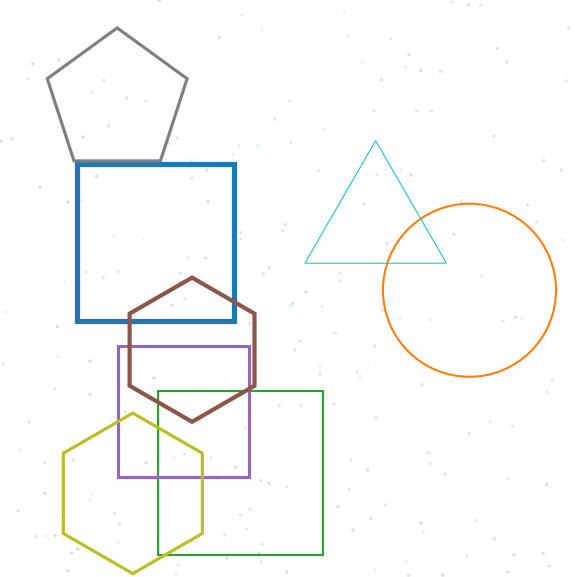[{"shape": "square", "thickness": 2.5, "radius": 0.68, "center": [0.269, 0.579]}, {"shape": "circle", "thickness": 1, "radius": 0.75, "center": [0.813, 0.497]}, {"shape": "square", "thickness": 1, "radius": 0.71, "center": [0.416, 0.18]}, {"shape": "square", "thickness": 1.5, "radius": 0.57, "center": [0.318, 0.287]}, {"shape": "hexagon", "thickness": 2, "radius": 0.62, "center": [0.333, 0.394]}, {"shape": "pentagon", "thickness": 1.5, "radius": 0.64, "center": [0.203, 0.824]}, {"shape": "hexagon", "thickness": 1.5, "radius": 0.69, "center": [0.23, 0.145]}, {"shape": "triangle", "thickness": 0.5, "radius": 0.71, "center": [0.65, 0.614]}]